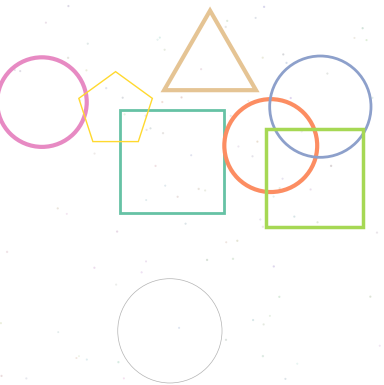[{"shape": "square", "thickness": 2, "radius": 0.67, "center": [0.447, 0.581]}, {"shape": "circle", "thickness": 3, "radius": 0.6, "center": [0.703, 0.622]}, {"shape": "circle", "thickness": 2, "radius": 0.66, "center": [0.832, 0.723]}, {"shape": "circle", "thickness": 3, "radius": 0.58, "center": [0.109, 0.735]}, {"shape": "square", "thickness": 2.5, "radius": 0.63, "center": [0.818, 0.538]}, {"shape": "pentagon", "thickness": 1, "radius": 0.5, "center": [0.3, 0.713]}, {"shape": "triangle", "thickness": 3, "radius": 0.69, "center": [0.546, 0.835]}, {"shape": "circle", "thickness": 0.5, "radius": 0.68, "center": [0.441, 0.141]}]